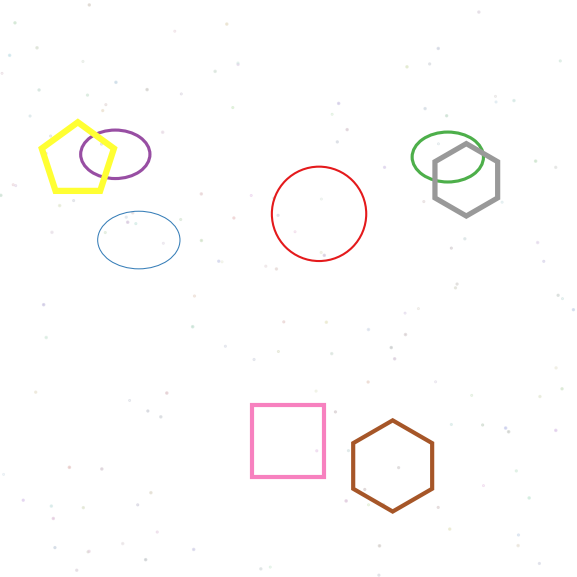[{"shape": "circle", "thickness": 1, "radius": 0.41, "center": [0.552, 0.629]}, {"shape": "oval", "thickness": 0.5, "radius": 0.36, "center": [0.24, 0.583]}, {"shape": "oval", "thickness": 1.5, "radius": 0.31, "center": [0.775, 0.727]}, {"shape": "oval", "thickness": 1.5, "radius": 0.3, "center": [0.2, 0.732]}, {"shape": "pentagon", "thickness": 3, "radius": 0.33, "center": [0.135, 0.722]}, {"shape": "hexagon", "thickness": 2, "radius": 0.39, "center": [0.68, 0.192]}, {"shape": "square", "thickness": 2, "radius": 0.31, "center": [0.499, 0.235]}, {"shape": "hexagon", "thickness": 2.5, "radius": 0.31, "center": [0.807, 0.688]}]